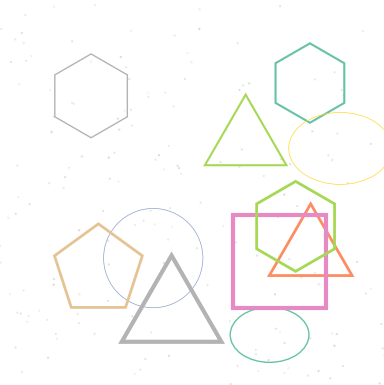[{"shape": "oval", "thickness": 1, "radius": 0.51, "center": [0.7, 0.13]}, {"shape": "hexagon", "thickness": 1.5, "radius": 0.52, "center": [0.805, 0.784]}, {"shape": "triangle", "thickness": 2, "radius": 0.62, "center": [0.807, 0.346]}, {"shape": "circle", "thickness": 0.5, "radius": 0.64, "center": [0.398, 0.33]}, {"shape": "square", "thickness": 3, "radius": 0.6, "center": [0.725, 0.32]}, {"shape": "hexagon", "thickness": 2, "radius": 0.58, "center": [0.768, 0.412]}, {"shape": "triangle", "thickness": 1.5, "radius": 0.61, "center": [0.638, 0.632]}, {"shape": "oval", "thickness": 0.5, "radius": 0.67, "center": [0.884, 0.614]}, {"shape": "pentagon", "thickness": 2, "radius": 0.6, "center": [0.256, 0.299]}, {"shape": "hexagon", "thickness": 1, "radius": 0.54, "center": [0.237, 0.751]}, {"shape": "triangle", "thickness": 3, "radius": 0.75, "center": [0.446, 0.187]}]